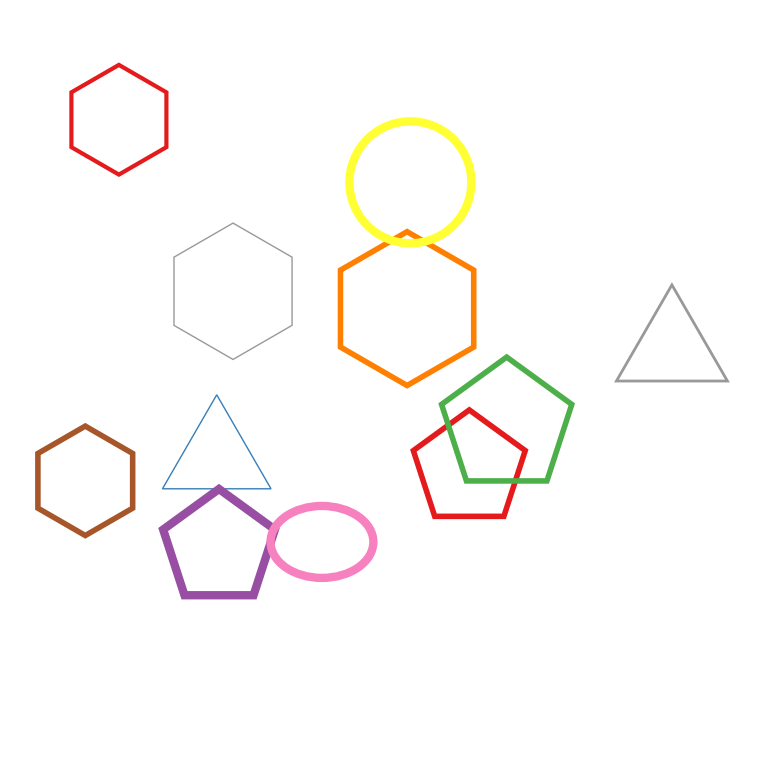[{"shape": "pentagon", "thickness": 2, "radius": 0.38, "center": [0.609, 0.391]}, {"shape": "hexagon", "thickness": 1.5, "radius": 0.36, "center": [0.154, 0.844]}, {"shape": "triangle", "thickness": 0.5, "radius": 0.41, "center": [0.281, 0.406]}, {"shape": "pentagon", "thickness": 2, "radius": 0.44, "center": [0.658, 0.447]}, {"shape": "pentagon", "thickness": 3, "radius": 0.38, "center": [0.284, 0.289]}, {"shape": "hexagon", "thickness": 2, "radius": 0.5, "center": [0.529, 0.599]}, {"shape": "circle", "thickness": 3, "radius": 0.4, "center": [0.533, 0.763]}, {"shape": "hexagon", "thickness": 2, "radius": 0.36, "center": [0.111, 0.376]}, {"shape": "oval", "thickness": 3, "radius": 0.33, "center": [0.418, 0.296]}, {"shape": "hexagon", "thickness": 0.5, "radius": 0.44, "center": [0.303, 0.622]}, {"shape": "triangle", "thickness": 1, "radius": 0.42, "center": [0.873, 0.547]}]